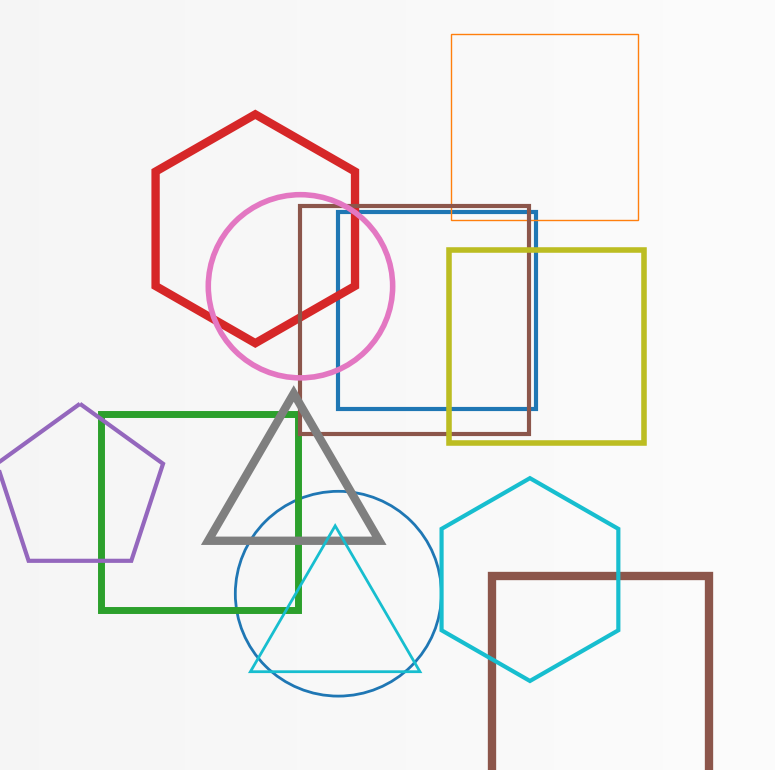[{"shape": "square", "thickness": 1.5, "radius": 0.64, "center": [0.564, 0.597]}, {"shape": "circle", "thickness": 1, "radius": 0.66, "center": [0.437, 0.229]}, {"shape": "square", "thickness": 0.5, "radius": 0.6, "center": [0.703, 0.835]}, {"shape": "square", "thickness": 2.5, "radius": 0.64, "center": [0.257, 0.335]}, {"shape": "hexagon", "thickness": 3, "radius": 0.74, "center": [0.329, 0.703]}, {"shape": "pentagon", "thickness": 1.5, "radius": 0.56, "center": [0.103, 0.363]}, {"shape": "square", "thickness": 3, "radius": 0.7, "center": [0.775, 0.112]}, {"shape": "square", "thickness": 1.5, "radius": 0.74, "center": [0.535, 0.584]}, {"shape": "circle", "thickness": 2, "radius": 0.59, "center": [0.388, 0.628]}, {"shape": "triangle", "thickness": 3, "radius": 0.64, "center": [0.379, 0.361]}, {"shape": "square", "thickness": 2, "radius": 0.63, "center": [0.705, 0.55]}, {"shape": "triangle", "thickness": 1, "radius": 0.63, "center": [0.432, 0.191]}, {"shape": "hexagon", "thickness": 1.5, "radius": 0.66, "center": [0.684, 0.247]}]